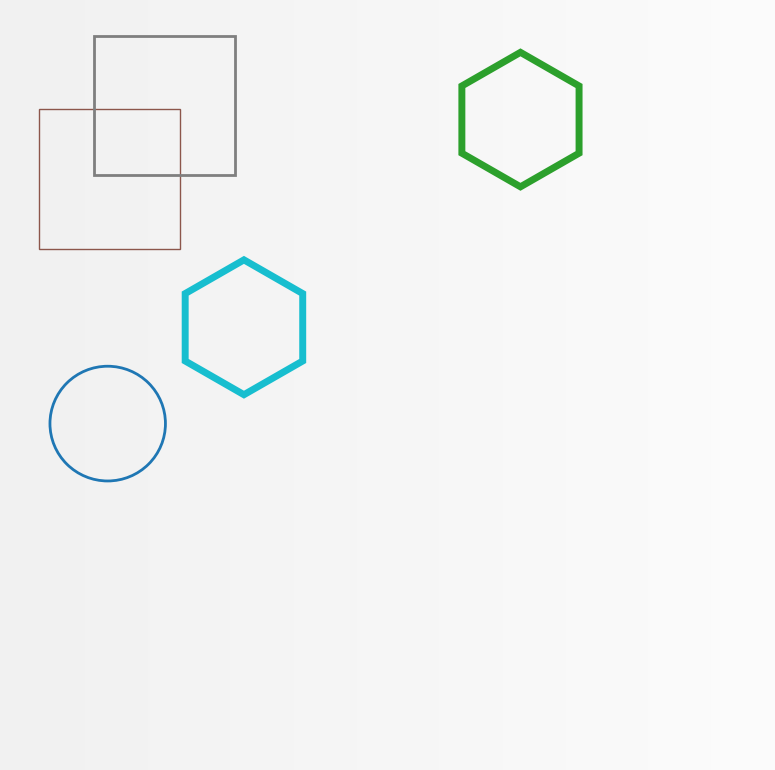[{"shape": "circle", "thickness": 1, "radius": 0.37, "center": [0.139, 0.45]}, {"shape": "hexagon", "thickness": 2.5, "radius": 0.44, "center": [0.672, 0.845]}, {"shape": "square", "thickness": 0.5, "radius": 0.45, "center": [0.141, 0.768]}, {"shape": "square", "thickness": 1, "radius": 0.45, "center": [0.212, 0.863]}, {"shape": "hexagon", "thickness": 2.5, "radius": 0.44, "center": [0.315, 0.575]}]